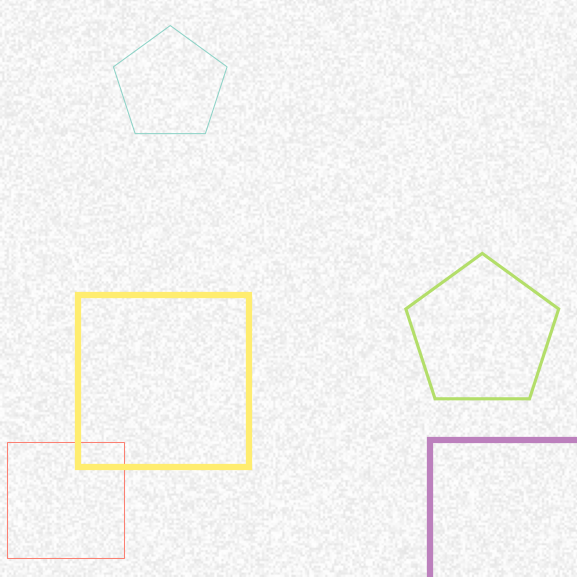[{"shape": "pentagon", "thickness": 0.5, "radius": 0.52, "center": [0.295, 0.851]}, {"shape": "square", "thickness": 0.5, "radius": 0.51, "center": [0.113, 0.133]}, {"shape": "pentagon", "thickness": 1.5, "radius": 0.7, "center": [0.835, 0.421]}, {"shape": "square", "thickness": 3, "radius": 0.68, "center": [0.88, 0.102]}, {"shape": "square", "thickness": 3, "radius": 0.74, "center": [0.283, 0.339]}]